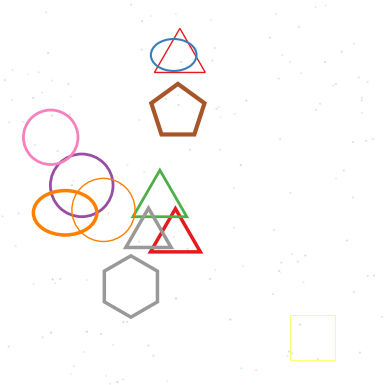[{"shape": "triangle", "thickness": 1, "radius": 0.38, "center": [0.467, 0.85]}, {"shape": "triangle", "thickness": 2.5, "radius": 0.37, "center": [0.456, 0.383]}, {"shape": "oval", "thickness": 1.5, "radius": 0.3, "center": [0.451, 0.857]}, {"shape": "triangle", "thickness": 2, "radius": 0.4, "center": [0.415, 0.477]}, {"shape": "circle", "thickness": 2, "radius": 0.41, "center": [0.212, 0.519]}, {"shape": "circle", "thickness": 1, "radius": 0.41, "center": [0.269, 0.455]}, {"shape": "oval", "thickness": 2.5, "radius": 0.41, "center": [0.169, 0.447]}, {"shape": "square", "thickness": 0.5, "radius": 0.29, "center": [0.812, 0.123]}, {"shape": "pentagon", "thickness": 3, "radius": 0.36, "center": [0.462, 0.71]}, {"shape": "circle", "thickness": 2, "radius": 0.35, "center": [0.132, 0.643]}, {"shape": "triangle", "thickness": 2.5, "radius": 0.34, "center": [0.386, 0.391]}, {"shape": "hexagon", "thickness": 2.5, "radius": 0.4, "center": [0.34, 0.256]}]